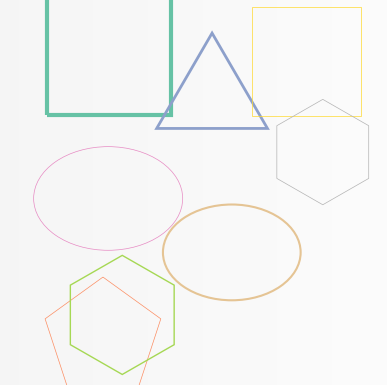[{"shape": "square", "thickness": 3, "radius": 0.79, "center": [0.281, 0.861]}, {"shape": "pentagon", "thickness": 0.5, "radius": 0.78, "center": [0.266, 0.123]}, {"shape": "triangle", "thickness": 2, "radius": 0.83, "center": [0.547, 0.749]}, {"shape": "oval", "thickness": 0.5, "radius": 0.96, "center": [0.279, 0.484]}, {"shape": "hexagon", "thickness": 1, "radius": 0.77, "center": [0.315, 0.182]}, {"shape": "square", "thickness": 0.5, "radius": 0.71, "center": [0.791, 0.84]}, {"shape": "oval", "thickness": 1.5, "radius": 0.89, "center": [0.598, 0.344]}, {"shape": "hexagon", "thickness": 0.5, "radius": 0.68, "center": [0.833, 0.605]}]